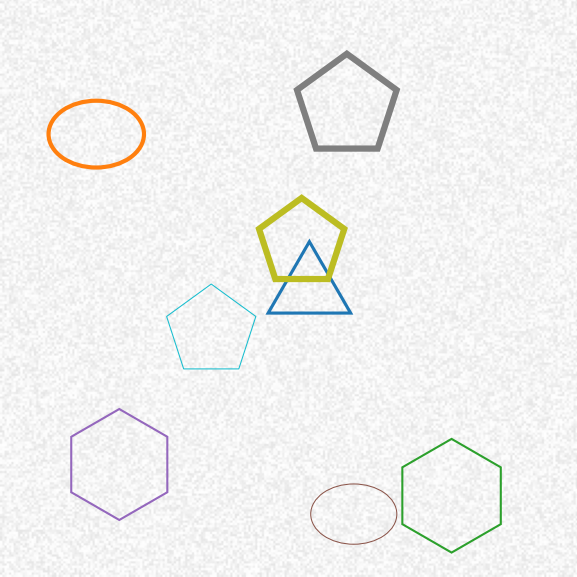[{"shape": "triangle", "thickness": 1.5, "radius": 0.41, "center": [0.536, 0.498]}, {"shape": "oval", "thickness": 2, "radius": 0.41, "center": [0.167, 0.767]}, {"shape": "hexagon", "thickness": 1, "radius": 0.49, "center": [0.782, 0.141]}, {"shape": "hexagon", "thickness": 1, "radius": 0.48, "center": [0.207, 0.195]}, {"shape": "oval", "thickness": 0.5, "radius": 0.37, "center": [0.613, 0.109]}, {"shape": "pentagon", "thickness": 3, "radius": 0.45, "center": [0.601, 0.815]}, {"shape": "pentagon", "thickness": 3, "radius": 0.39, "center": [0.522, 0.579]}, {"shape": "pentagon", "thickness": 0.5, "radius": 0.41, "center": [0.366, 0.426]}]